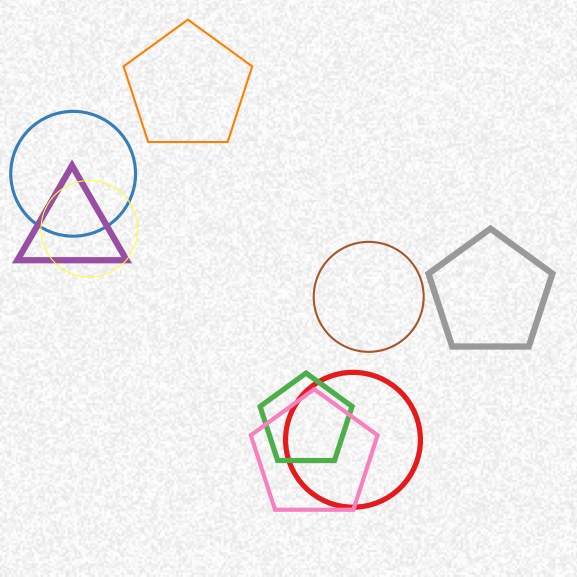[{"shape": "circle", "thickness": 2.5, "radius": 0.58, "center": [0.611, 0.238]}, {"shape": "circle", "thickness": 1.5, "radius": 0.54, "center": [0.127, 0.698]}, {"shape": "pentagon", "thickness": 2.5, "radius": 0.42, "center": [0.53, 0.269]}, {"shape": "triangle", "thickness": 3, "radius": 0.55, "center": [0.125, 0.603]}, {"shape": "pentagon", "thickness": 1, "radius": 0.59, "center": [0.325, 0.848]}, {"shape": "circle", "thickness": 0.5, "radius": 0.42, "center": [0.155, 0.603]}, {"shape": "circle", "thickness": 1, "radius": 0.48, "center": [0.638, 0.485]}, {"shape": "pentagon", "thickness": 2, "radius": 0.58, "center": [0.544, 0.21]}, {"shape": "pentagon", "thickness": 3, "radius": 0.56, "center": [0.849, 0.49]}]